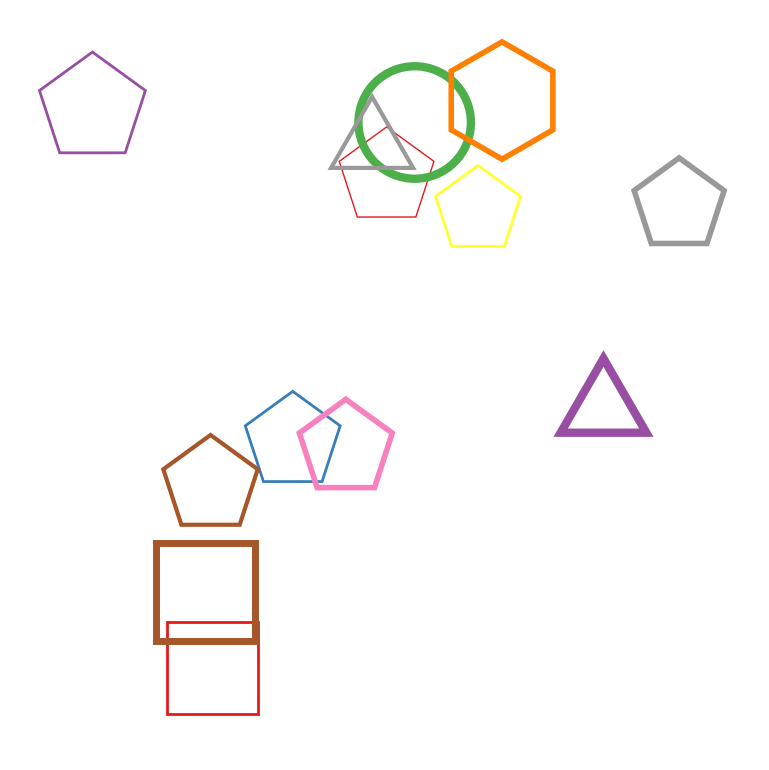[{"shape": "pentagon", "thickness": 0.5, "radius": 0.32, "center": [0.502, 0.77]}, {"shape": "square", "thickness": 1, "radius": 0.3, "center": [0.276, 0.132]}, {"shape": "pentagon", "thickness": 1, "radius": 0.32, "center": [0.38, 0.427]}, {"shape": "circle", "thickness": 3, "radius": 0.37, "center": [0.539, 0.841]}, {"shape": "pentagon", "thickness": 1, "radius": 0.36, "center": [0.12, 0.86]}, {"shape": "triangle", "thickness": 3, "radius": 0.32, "center": [0.784, 0.47]}, {"shape": "hexagon", "thickness": 2, "radius": 0.38, "center": [0.652, 0.869]}, {"shape": "pentagon", "thickness": 1, "radius": 0.29, "center": [0.621, 0.727]}, {"shape": "pentagon", "thickness": 1.5, "radius": 0.32, "center": [0.273, 0.371]}, {"shape": "square", "thickness": 2.5, "radius": 0.32, "center": [0.267, 0.231]}, {"shape": "pentagon", "thickness": 2, "radius": 0.32, "center": [0.449, 0.418]}, {"shape": "triangle", "thickness": 1.5, "radius": 0.31, "center": [0.483, 0.813]}, {"shape": "pentagon", "thickness": 2, "radius": 0.31, "center": [0.882, 0.733]}]